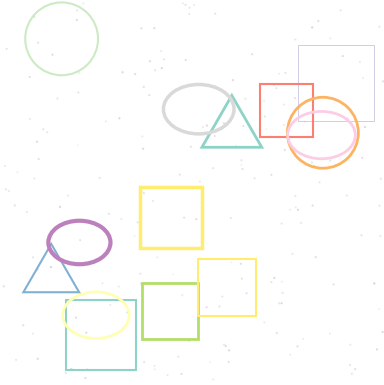[{"shape": "triangle", "thickness": 2, "radius": 0.45, "center": [0.602, 0.662]}, {"shape": "square", "thickness": 1.5, "radius": 0.46, "center": [0.262, 0.13]}, {"shape": "oval", "thickness": 2, "radius": 0.43, "center": [0.249, 0.181]}, {"shape": "square", "thickness": 0.5, "radius": 0.49, "center": [0.873, 0.785]}, {"shape": "square", "thickness": 1.5, "radius": 0.34, "center": [0.745, 0.713]}, {"shape": "triangle", "thickness": 1.5, "radius": 0.42, "center": [0.133, 0.283]}, {"shape": "circle", "thickness": 2, "radius": 0.46, "center": [0.839, 0.655]}, {"shape": "square", "thickness": 2, "radius": 0.36, "center": [0.442, 0.193]}, {"shape": "oval", "thickness": 2, "radius": 0.44, "center": [0.835, 0.649]}, {"shape": "oval", "thickness": 2.5, "radius": 0.46, "center": [0.516, 0.716]}, {"shape": "oval", "thickness": 3, "radius": 0.4, "center": [0.206, 0.37]}, {"shape": "circle", "thickness": 1.5, "radius": 0.47, "center": [0.16, 0.899]}, {"shape": "square", "thickness": 1.5, "radius": 0.37, "center": [0.59, 0.254]}, {"shape": "square", "thickness": 2.5, "radius": 0.4, "center": [0.444, 0.435]}]